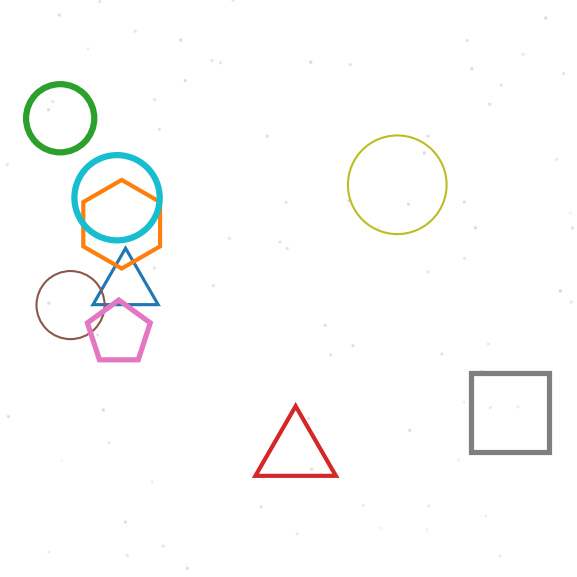[{"shape": "triangle", "thickness": 1.5, "radius": 0.33, "center": [0.217, 0.504]}, {"shape": "hexagon", "thickness": 2, "radius": 0.38, "center": [0.211, 0.611]}, {"shape": "circle", "thickness": 3, "radius": 0.3, "center": [0.104, 0.794]}, {"shape": "triangle", "thickness": 2, "radius": 0.4, "center": [0.512, 0.215]}, {"shape": "circle", "thickness": 1, "radius": 0.29, "center": [0.122, 0.471]}, {"shape": "pentagon", "thickness": 2.5, "radius": 0.29, "center": [0.206, 0.422]}, {"shape": "square", "thickness": 2.5, "radius": 0.34, "center": [0.883, 0.285]}, {"shape": "circle", "thickness": 1, "radius": 0.43, "center": [0.688, 0.679]}, {"shape": "circle", "thickness": 3, "radius": 0.37, "center": [0.203, 0.657]}]